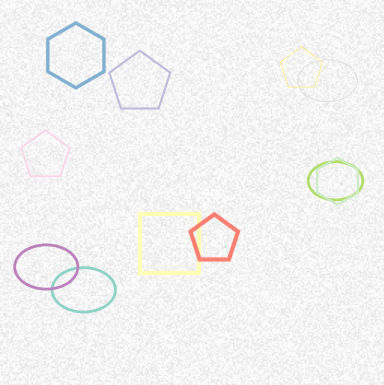[{"shape": "oval", "thickness": 2, "radius": 0.41, "center": [0.218, 0.247]}, {"shape": "square", "thickness": 3, "radius": 0.38, "center": [0.44, 0.367]}, {"shape": "pentagon", "thickness": 1.5, "radius": 0.42, "center": [0.363, 0.785]}, {"shape": "pentagon", "thickness": 3, "radius": 0.32, "center": [0.557, 0.378]}, {"shape": "hexagon", "thickness": 2.5, "radius": 0.42, "center": [0.197, 0.856]}, {"shape": "oval", "thickness": 2, "radius": 0.35, "center": [0.871, 0.53]}, {"shape": "pentagon", "thickness": 1, "radius": 0.33, "center": [0.118, 0.596]}, {"shape": "oval", "thickness": 0.5, "radius": 0.39, "center": [0.851, 0.79]}, {"shape": "oval", "thickness": 2, "radius": 0.41, "center": [0.12, 0.307]}, {"shape": "hexagon", "thickness": 1.5, "radius": 0.3, "center": [0.877, 0.53]}, {"shape": "pentagon", "thickness": 0.5, "radius": 0.29, "center": [0.783, 0.821]}]